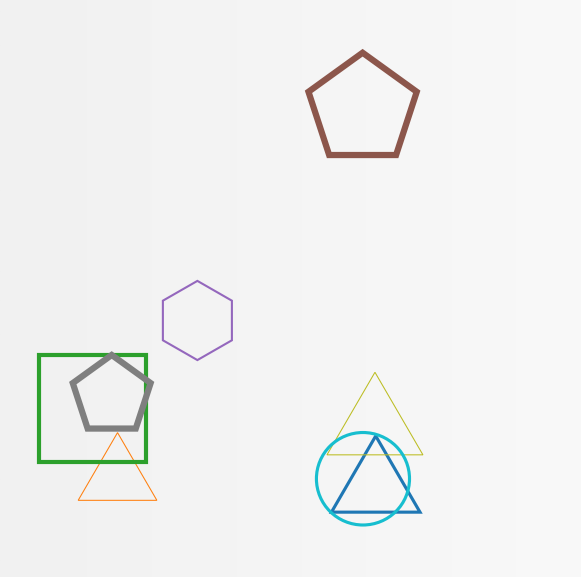[{"shape": "triangle", "thickness": 1.5, "radius": 0.44, "center": [0.646, 0.156]}, {"shape": "triangle", "thickness": 0.5, "radius": 0.39, "center": [0.202, 0.172]}, {"shape": "square", "thickness": 2, "radius": 0.46, "center": [0.159, 0.291]}, {"shape": "hexagon", "thickness": 1, "radius": 0.34, "center": [0.34, 0.444]}, {"shape": "pentagon", "thickness": 3, "radius": 0.49, "center": [0.624, 0.81]}, {"shape": "pentagon", "thickness": 3, "radius": 0.35, "center": [0.192, 0.314]}, {"shape": "triangle", "thickness": 0.5, "radius": 0.48, "center": [0.645, 0.259]}, {"shape": "circle", "thickness": 1.5, "radius": 0.4, "center": [0.624, 0.17]}]